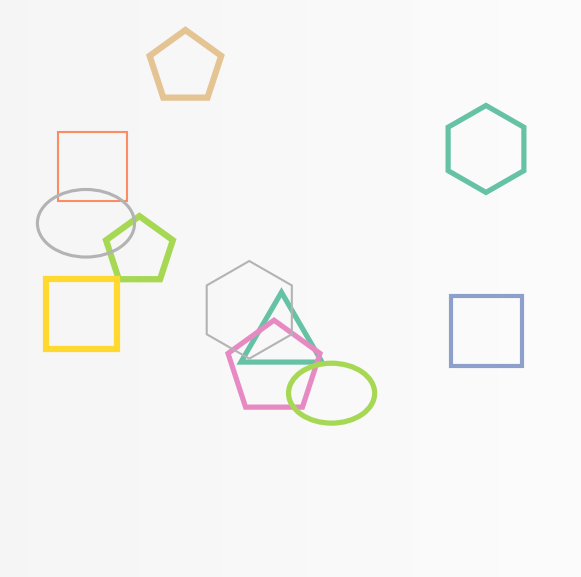[{"shape": "hexagon", "thickness": 2.5, "radius": 0.38, "center": [0.836, 0.741]}, {"shape": "triangle", "thickness": 2.5, "radius": 0.4, "center": [0.484, 0.412]}, {"shape": "square", "thickness": 1, "radius": 0.3, "center": [0.16, 0.711]}, {"shape": "square", "thickness": 2, "radius": 0.31, "center": [0.836, 0.426]}, {"shape": "pentagon", "thickness": 2.5, "radius": 0.42, "center": [0.471, 0.361]}, {"shape": "pentagon", "thickness": 3, "radius": 0.3, "center": [0.24, 0.565]}, {"shape": "oval", "thickness": 2.5, "radius": 0.37, "center": [0.571, 0.318]}, {"shape": "square", "thickness": 3, "radius": 0.31, "center": [0.14, 0.456]}, {"shape": "pentagon", "thickness": 3, "radius": 0.32, "center": [0.319, 0.882]}, {"shape": "oval", "thickness": 1.5, "radius": 0.42, "center": [0.148, 0.613]}, {"shape": "hexagon", "thickness": 1, "radius": 0.42, "center": [0.429, 0.463]}]